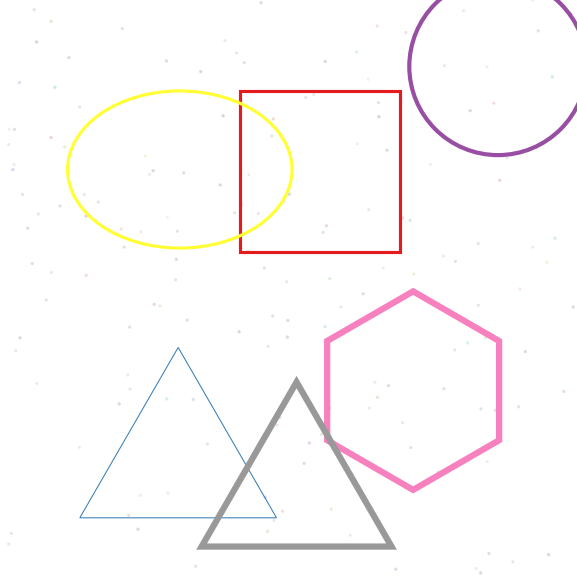[{"shape": "square", "thickness": 1.5, "radius": 0.7, "center": [0.554, 0.703]}, {"shape": "triangle", "thickness": 0.5, "radius": 0.98, "center": [0.309, 0.201]}, {"shape": "circle", "thickness": 2, "radius": 0.77, "center": [0.862, 0.884]}, {"shape": "oval", "thickness": 1.5, "radius": 0.97, "center": [0.311, 0.706]}, {"shape": "hexagon", "thickness": 3, "radius": 0.86, "center": [0.715, 0.323]}, {"shape": "triangle", "thickness": 3, "radius": 0.95, "center": [0.514, 0.148]}]